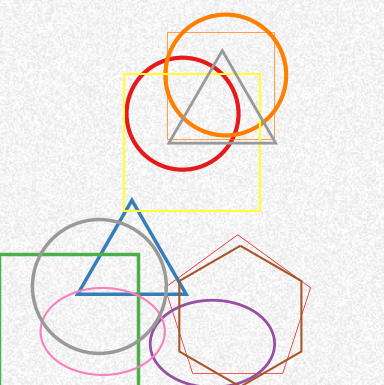[{"shape": "pentagon", "thickness": 0.5, "radius": 1.0, "center": [0.617, 0.191]}, {"shape": "circle", "thickness": 3, "radius": 0.73, "center": [0.474, 0.705]}, {"shape": "triangle", "thickness": 2.5, "radius": 0.81, "center": [0.343, 0.317]}, {"shape": "square", "thickness": 2.5, "radius": 0.9, "center": [0.179, 0.16]}, {"shape": "oval", "thickness": 2, "radius": 0.81, "center": [0.552, 0.107]}, {"shape": "square", "thickness": 0.5, "radius": 0.69, "center": [0.573, 0.779]}, {"shape": "circle", "thickness": 3, "radius": 0.78, "center": [0.586, 0.805]}, {"shape": "square", "thickness": 1.5, "radius": 0.89, "center": [0.499, 0.629]}, {"shape": "hexagon", "thickness": 1.5, "radius": 0.92, "center": [0.624, 0.179]}, {"shape": "oval", "thickness": 1.5, "radius": 0.81, "center": [0.267, 0.139]}, {"shape": "circle", "thickness": 2.5, "radius": 0.87, "center": [0.258, 0.256]}, {"shape": "triangle", "thickness": 2, "radius": 0.8, "center": [0.577, 0.708]}]